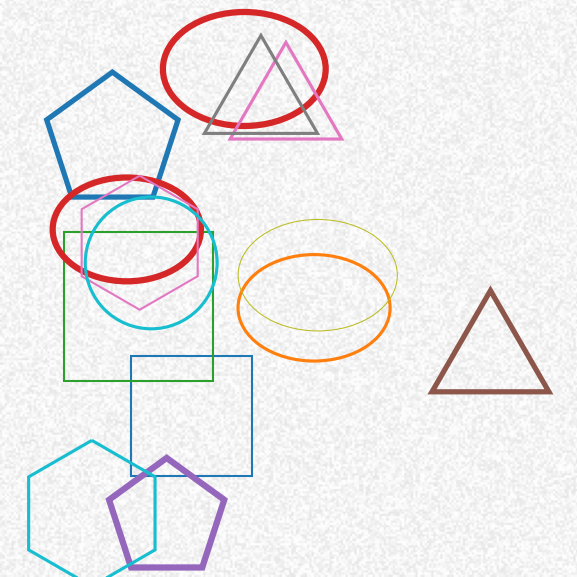[{"shape": "pentagon", "thickness": 2.5, "radius": 0.6, "center": [0.195, 0.755]}, {"shape": "square", "thickness": 1, "radius": 0.52, "center": [0.331, 0.279]}, {"shape": "oval", "thickness": 1.5, "radius": 0.66, "center": [0.544, 0.466]}, {"shape": "square", "thickness": 1, "radius": 0.64, "center": [0.24, 0.468]}, {"shape": "oval", "thickness": 3, "radius": 0.64, "center": [0.22, 0.602]}, {"shape": "oval", "thickness": 3, "radius": 0.7, "center": [0.423, 0.88]}, {"shape": "pentagon", "thickness": 3, "radius": 0.52, "center": [0.289, 0.101]}, {"shape": "triangle", "thickness": 2.5, "radius": 0.58, "center": [0.849, 0.379]}, {"shape": "hexagon", "thickness": 1, "radius": 0.58, "center": [0.242, 0.579]}, {"shape": "triangle", "thickness": 1.5, "radius": 0.56, "center": [0.495, 0.814]}, {"shape": "triangle", "thickness": 1.5, "radius": 0.57, "center": [0.452, 0.825]}, {"shape": "oval", "thickness": 0.5, "radius": 0.69, "center": [0.55, 0.523]}, {"shape": "circle", "thickness": 1.5, "radius": 0.57, "center": [0.262, 0.544]}, {"shape": "hexagon", "thickness": 1.5, "radius": 0.63, "center": [0.159, 0.11]}]